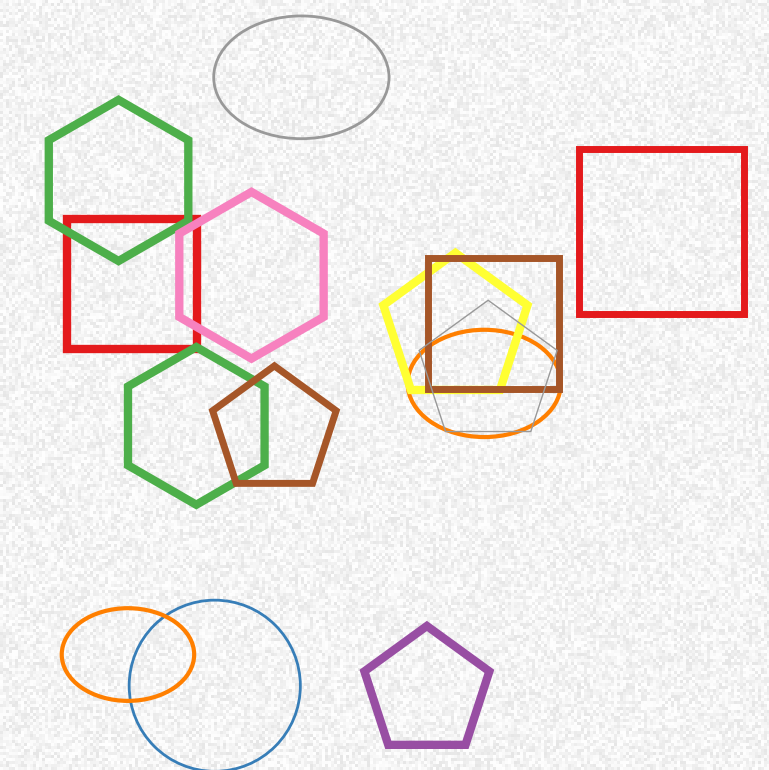[{"shape": "square", "thickness": 2.5, "radius": 0.54, "center": [0.859, 0.699]}, {"shape": "square", "thickness": 3, "radius": 0.42, "center": [0.171, 0.631]}, {"shape": "circle", "thickness": 1, "radius": 0.56, "center": [0.279, 0.109]}, {"shape": "hexagon", "thickness": 3, "radius": 0.52, "center": [0.154, 0.766]}, {"shape": "hexagon", "thickness": 3, "radius": 0.51, "center": [0.255, 0.447]}, {"shape": "pentagon", "thickness": 3, "radius": 0.43, "center": [0.554, 0.102]}, {"shape": "oval", "thickness": 1.5, "radius": 0.5, "center": [0.629, 0.502]}, {"shape": "oval", "thickness": 1.5, "radius": 0.43, "center": [0.166, 0.15]}, {"shape": "pentagon", "thickness": 3, "radius": 0.49, "center": [0.591, 0.573]}, {"shape": "pentagon", "thickness": 2.5, "radius": 0.42, "center": [0.356, 0.44]}, {"shape": "square", "thickness": 2.5, "radius": 0.42, "center": [0.641, 0.58]}, {"shape": "hexagon", "thickness": 3, "radius": 0.54, "center": [0.327, 0.643]}, {"shape": "oval", "thickness": 1, "radius": 0.57, "center": [0.391, 0.9]}, {"shape": "pentagon", "thickness": 0.5, "radius": 0.47, "center": [0.634, 0.516]}]